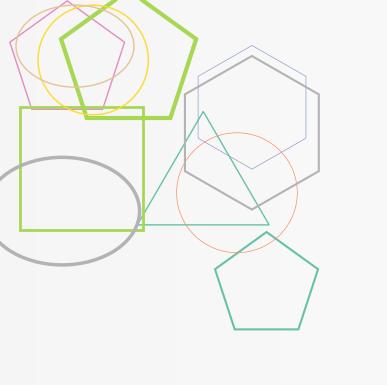[{"shape": "pentagon", "thickness": 1.5, "radius": 0.7, "center": [0.688, 0.258]}, {"shape": "triangle", "thickness": 1, "radius": 0.98, "center": [0.524, 0.514]}, {"shape": "circle", "thickness": 0.5, "radius": 0.78, "center": [0.611, 0.499]}, {"shape": "hexagon", "thickness": 0.5, "radius": 0.8, "center": [0.65, 0.721]}, {"shape": "pentagon", "thickness": 1, "radius": 0.78, "center": [0.173, 0.842]}, {"shape": "square", "thickness": 2, "radius": 0.79, "center": [0.211, 0.563]}, {"shape": "pentagon", "thickness": 3, "radius": 0.92, "center": [0.332, 0.842]}, {"shape": "circle", "thickness": 1, "radius": 0.71, "center": [0.24, 0.844]}, {"shape": "oval", "thickness": 1, "radius": 0.76, "center": [0.193, 0.88]}, {"shape": "hexagon", "thickness": 1.5, "radius": 1.0, "center": [0.65, 0.655]}, {"shape": "oval", "thickness": 2.5, "radius": 1.0, "center": [0.161, 0.452]}]